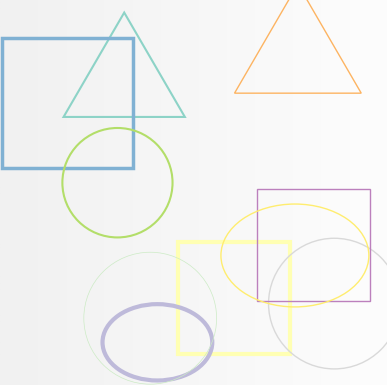[{"shape": "triangle", "thickness": 1.5, "radius": 0.9, "center": [0.321, 0.787]}, {"shape": "square", "thickness": 3, "radius": 0.72, "center": [0.604, 0.226]}, {"shape": "oval", "thickness": 3, "radius": 0.71, "center": [0.406, 0.111]}, {"shape": "square", "thickness": 2.5, "radius": 0.84, "center": [0.175, 0.733]}, {"shape": "triangle", "thickness": 1, "radius": 0.94, "center": [0.769, 0.852]}, {"shape": "circle", "thickness": 1.5, "radius": 0.71, "center": [0.303, 0.525]}, {"shape": "circle", "thickness": 1, "radius": 0.85, "center": [0.863, 0.211]}, {"shape": "square", "thickness": 1, "radius": 0.73, "center": [0.808, 0.364]}, {"shape": "circle", "thickness": 0.5, "radius": 0.86, "center": [0.388, 0.174]}, {"shape": "oval", "thickness": 1, "radius": 0.95, "center": [0.761, 0.336]}]